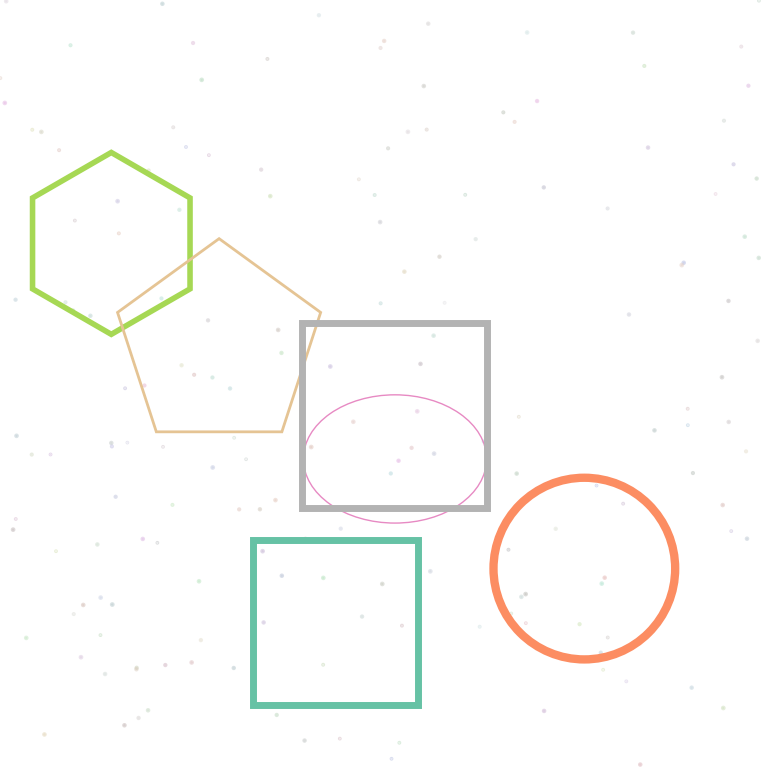[{"shape": "square", "thickness": 2.5, "radius": 0.54, "center": [0.435, 0.192]}, {"shape": "circle", "thickness": 3, "radius": 0.59, "center": [0.759, 0.262]}, {"shape": "oval", "thickness": 0.5, "radius": 0.59, "center": [0.513, 0.404]}, {"shape": "hexagon", "thickness": 2, "radius": 0.59, "center": [0.145, 0.684]}, {"shape": "pentagon", "thickness": 1, "radius": 0.69, "center": [0.285, 0.551]}, {"shape": "square", "thickness": 2.5, "radius": 0.6, "center": [0.512, 0.461]}]